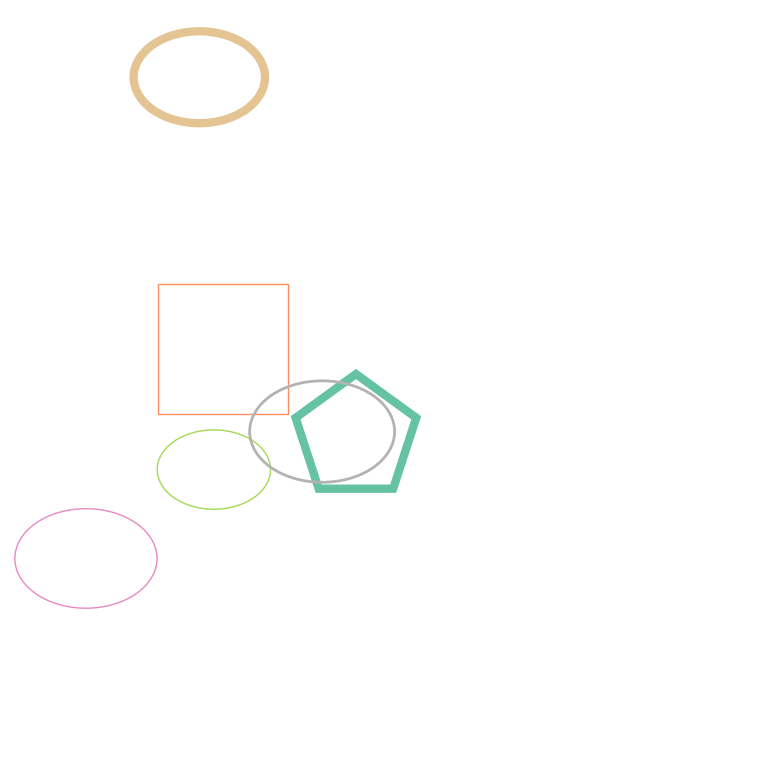[{"shape": "pentagon", "thickness": 3, "radius": 0.41, "center": [0.462, 0.432]}, {"shape": "square", "thickness": 0.5, "radius": 0.42, "center": [0.289, 0.547]}, {"shape": "oval", "thickness": 0.5, "radius": 0.46, "center": [0.112, 0.275]}, {"shape": "oval", "thickness": 0.5, "radius": 0.37, "center": [0.278, 0.39]}, {"shape": "oval", "thickness": 3, "radius": 0.43, "center": [0.259, 0.9]}, {"shape": "oval", "thickness": 1, "radius": 0.47, "center": [0.418, 0.44]}]